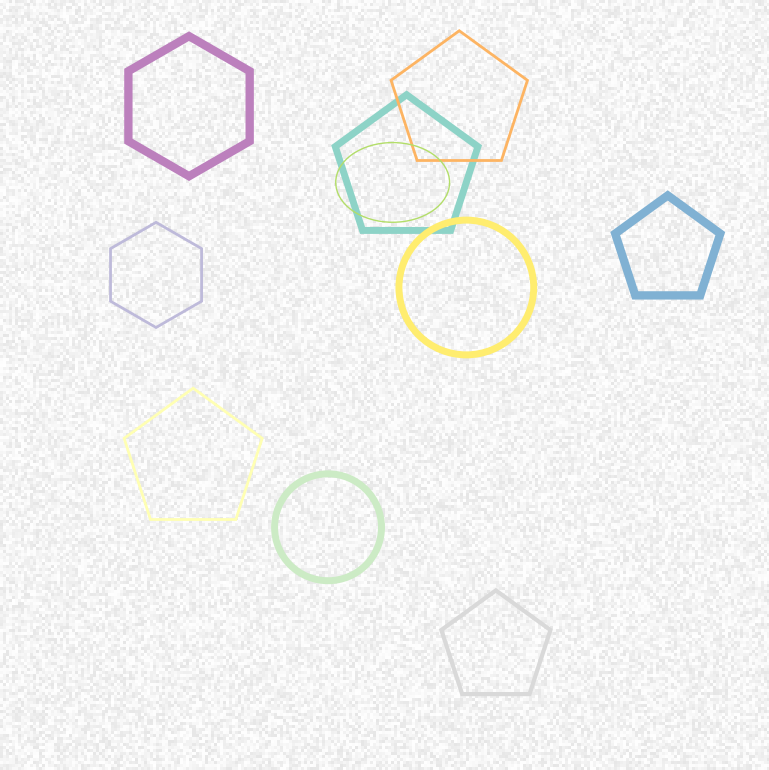[{"shape": "pentagon", "thickness": 2.5, "radius": 0.49, "center": [0.528, 0.78]}, {"shape": "pentagon", "thickness": 1, "radius": 0.47, "center": [0.251, 0.402]}, {"shape": "hexagon", "thickness": 1, "radius": 0.34, "center": [0.203, 0.643]}, {"shape": "pentagon", "thickness": 3, "radius": 0.36, "center": [0.867, 0.674]}, {"shape": "pentagon", "thickness": 1, "radius": 0.47, "center": [0.596, 0.867]}, {"shape": "oval", "thickness": 0.5, "radius": 0.37, "center": [0.51, 0.763]}, {"shape": "pentagon", "thickness": 1.5, "radius": 0.37, "center": [0.644, 0.159]}, {"shape": "hexagon", "thickness": 3, "radius": 0.45, "center": [0.246, 0.862]}, {"shape": "circle", "thickness": 2.5, "radius": 0.35, "center": [0.426, 0.315]}, {"shape": "circle", "thickness": 2.5, "radius": 0.44, "center": [0.606, 0.627]}]